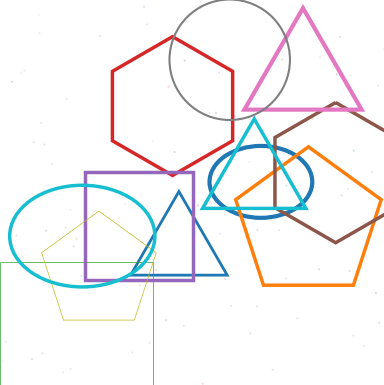[{"shape": "oval", "thickness": 3, "radius": 0.67, "center": [0.678, 0.528]}, {"shape": "triangle", "thickness": 2, "radius": 0.72, "center": [0.465, 0.358]}, {"shape": "pentagon", "thickness": 2.5, "radius": 0.99, "center": [0.801, 0.42]}, {"shape": "square", "thickness": 0.5, "radius": 0.99, "center": [0.199, 0.121]}, {"shape": "hexagon", "thickness": 2.5, "radius": 0.9, "center": [0.448, 0.725]}, {"shape": "square", "thickness": 2.5, "radius": 0.7, "center": [0.362, 0.414]}, {"shape": "hexagon", "thickness": 2.5, "radius": 0.91, "center": [0.872, 0.552]}, {"shape": "triangle", "thickness": 3, "radius": 0.88, "center": [0.787, 0.803]}, {"shape": "circle", "thickness": 1.5, "radius": 0.78, "center": [0.597, 0.845]}, {"shape": "pentagon", "thickness": 0.5, "radius": 0.78, "center": [0.257, 0.295]}, {"shape": "oval", "thickness": 2.5, "radius": 0.94, "center": [0.214, 0.387]}, {"shape": "triangle", "thickness": 2.5, "radius": 0.77, "center": [0.66, 0.536]}]